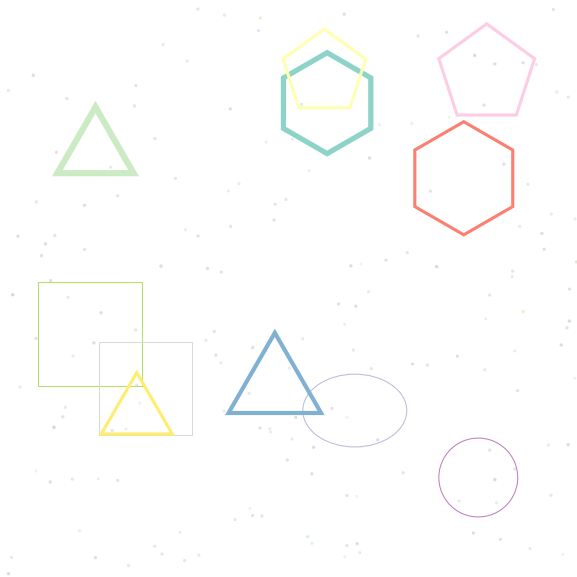[{"shape": "hexagon", "thickness": 2.5, "radius": 0.44, "center": [0.566, 0.82]}, {"shape": "pentagon", "thickness": 1.5, "radius": 0.38, "center": [0.562, 0.874]}, {"shape": "oval", "thickness": 0.5, "radius": 0.45, "center": [0.614, 0.288]}, {"shape": "hexagon", "thickness": 1.5, "radius": 0.49, "center": [0.803, 0.69]}, {"shape": "triangle", "thickness": 2, "radius": 0.46, "center": [0.476, 0.33]}, {"shape": "square", "thickness": 0.5, "radius": 0.45, "center": [0.156, 0.421]}, {"shape": "pentagon", "thickness": 1.5, "radius": 0.44, "center": [0.843, 0.871]}, {"shape": "square", "thickness": 0.5, "radius": 0.4, "center": [0.252, 0.327]}, {"shape": "circle", "thickness": 0.5, "radius": 0.34, "center": [0.828, 0.172]}, {"shape": "triangle", "thickness": 3, "radius": 0.38, "center": [0.165, 0.737]}, {"shape": "triangle", "thickness": 1.5, "radius": 0.35, "center": [0.237, 0.283]}]